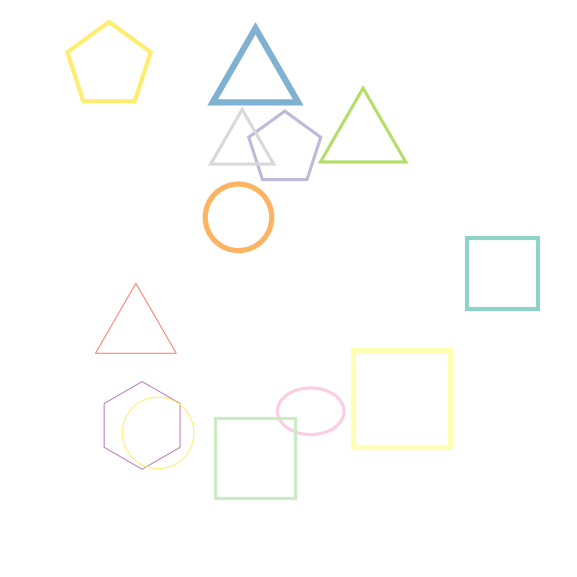[{"shape": "square", "thickness": 2, "radius": 0.31, "center": [0.87, 0.525]}, {"shape": "square", "thickness": 2.5, "radius": 0.42, "center": [0.695, 0.31]}, {"shape": "pentagon", "thickness": 1.5, "radius": 0.33, "center": [0.493, 0.741]}, {"shape": "triangle", "thickness": 0.5, "radius": 0.4, "center": [0.235, 0.428]}, {"shape": "triangle", "thickness": 3, "radius": 0.43, "center": [0.442, 0.865]}, {"shape": "circle", "thickness": 2.5, "radius": 0.29, "center": [0.413, 0.623]}, {"shape": "triangle", "thickness": 1.5, "radius": 0.43, "center": [0.629, 0.761]}, {"shape": "oval", "thickness": 1.5, "radius": 0.29, "center": [0.538, 0.287]}, {"shape": "triangle", "thickness": 1.5, "radius": 0.32, "center": [0.419, 0.746]}, {"shape": "hexagon", "thickness": 0.5, "radius": 0.38, "center": [0.246, 0.262]}, {"shape": "square", "thickness": 1.5, "radius": 0.35, "center": [0.441, 0.206]}, {"shape": "circle", "thickness": 0.5, "radius": 0.31, "center": [0.274, 0.25]}, {"shape": "pentagon", "thickness": 2, "radius": 0.38, "center": [0.189, 0.885]}]